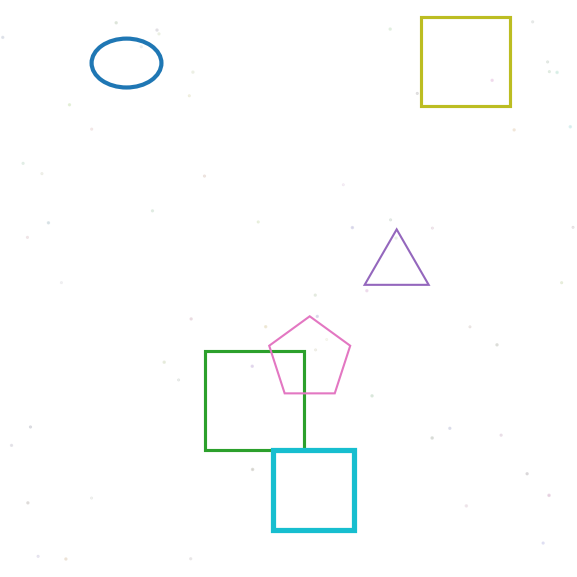[{"shape": "oval", "thickness": 2, "radius": 0.3, "center": [0.219, 0.89]}, {"shape": "square", "thickness": 1.5, "radius": 0.43, "center": [0.441, 0.306]}, {"shape": "triangle", "thickness": 1, "radius": 0.32, "center": [0.687, 0.538]}, {"shape": "pentagon", "thickness": 1, "radius": 0.37, "center": [0.536, 0.378]}, {"shape": "square", "thickness": 1.5, "radius": 0.39, "center": [0.806, 0.892]}, {"shape": "square", "thickness": 2.5, "radius": 0.35, "center": [0.542, 0.151]}]